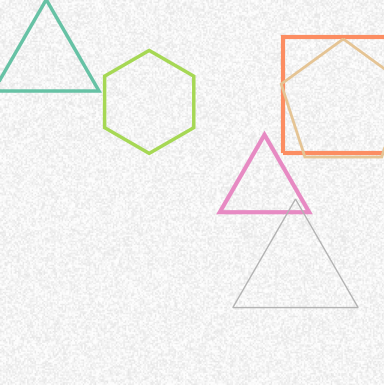[{"shape": "triangle", "thickness": 2.5, "radius": 0.79, "center": [0.12, 0.843]}, {"shape": "square", "thickness": 3, "radius": 0.75, "center": [0.885, 0.753]}, {"shape": "triangle", "thickness": 3, "radius": 0.67, "center": [0.687, 0.516]}, {"shape": "hexagon", "thickness": 2.5, "radius": 0.67, "center": [0.388, 0.735]}, {"shape": "pentagon", "thickness": 2, "radius": 0.85, "center": [0.892, 0.729]}, {"shape": "triangle", "thickness": 1, "radius": 0.94, "center": [0.767, 0.295]}]